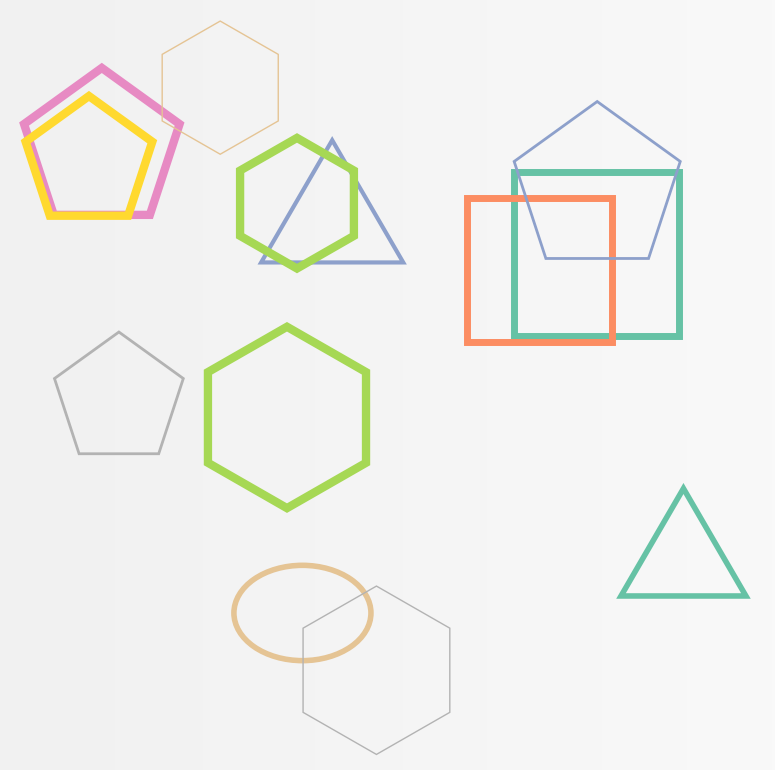[{"shape": "square", "thickness": 2.5, "radius": 0.53, "center": [0.77, 0.67]}, {"shape": "triangle", "thickness": 2, "radius": 0.47, "center": [0.882, 0.273]}, {"shape": "square", "thickness": 2.5, "radius": 0.47, "center": [0.696, 0.649]}, {"shape": "triangle", "thickness": 1.5, "radius": 0.53, "center": [0.429, 0.712]}, {"shape": "pentagon", "thickness": 1, "radius": 0.56, "center": [0.771, 0.755]}, {"shape": "pentagon", "thickness": 3, "radius": 0.53, "center": [0.131, 0.806]}, {"shape": "hexagon", "thickness": 3, "radius": 0.42, "center": [0.383, 0.736]}, {"shape": "hexagon", "thickness": 3, "radius": 0.59, "center": [0.37, 0.458]}, {"shape": "pentagon", "thickness": 3, "radius": 0.43, "center": [0.115, 0.789]}, {"shape": "oval", "thickness": 2, "radius": 0.44, "center": [0.39, 0.204]}, {"shape": "hexagon", "thickness": 0.5, "radius": 0.43, "center": [0.284, 0.886]}, {"shape": "hexagon", "thickness": 0.5, "radius": 0.55, "center": [0.486, 0.13]}, {"shape": "pentagon", "thickness": 1, "radius": 0.44, "center": [0.153, 0.481]}]